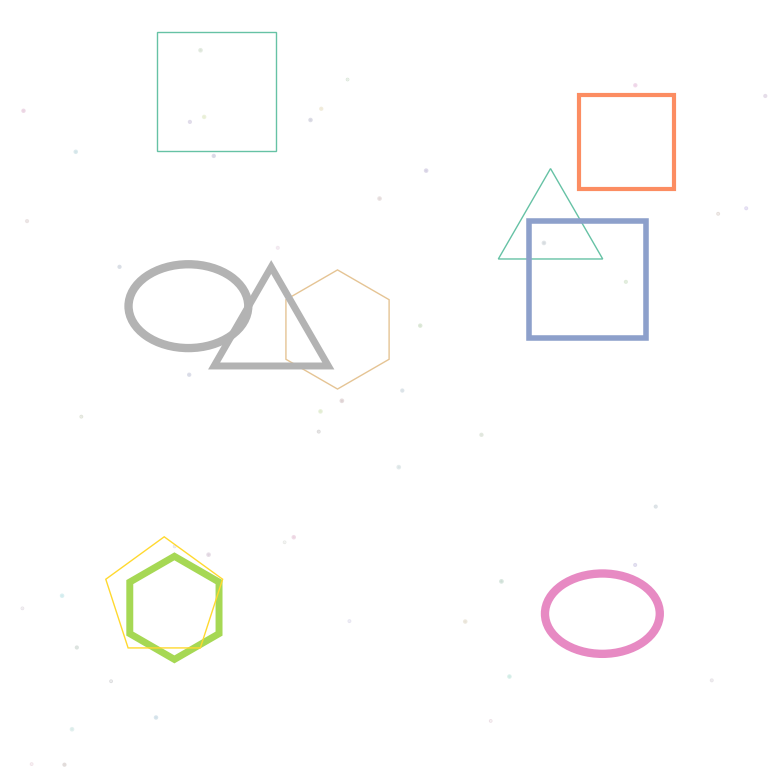[{"shape": "triangle", "thickness": 0.5, "radius": 0.39, "center": [0.715, 0.703]}, {"shape": "square", "thickness": 0.5, "radius": 0.39, "center": [0.281, 0.881]}, {"shape": "square", "thickness": 1.5, "radius": 0.31, "center": [0.814, 0.815]}, {"shape": "square", "thickness": 2, "radius": 0.38, "center": [0.763, 0.637]}, {"shape": "oval", "thickness": 3, "radius": 0.37, "center": [0.782, 0.203]}, {"shape": "hexagon", "thickness": 2.5, "radius": 0.33, "center": [0.227, 0.211]}, {"shape": "pentagon", "thickness": 0.5, "radius": 0.4, "center": [0.213, 0.223]}, {"shape": "hexagon", "thickness": 0.5, "radius": 0.39, "center": [0.438, 0.572]}, {"shape": "triangle", "thickness": 2.5, "radius": 0.43, "center": [0.352, 0.568]}, {"shape": "oval", "thickness": 3, "radius": 0.39, "center": [0.245, 0.602]}]